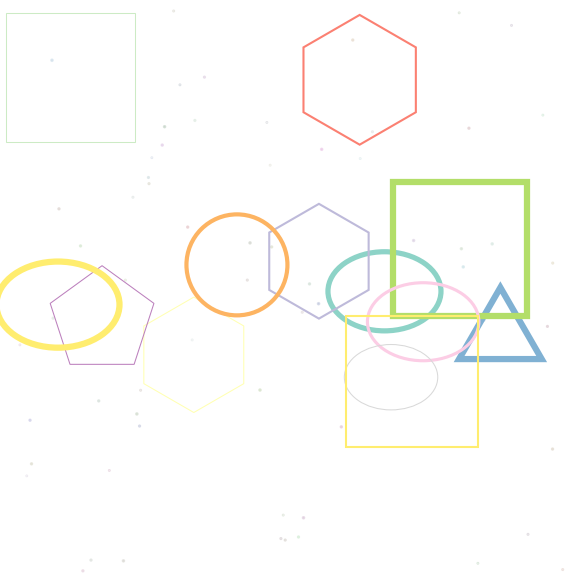[{"shape": "oval", "thickness": 2.5, "radius": 0.49, "center": [0.666, 0.495]}, {"shape": "hexagon", "thickness": 0.5, "radius": 0.5, "center": [0.336, 0.385]}, {"shape": "hexagon", "thickness": 1, "radius": 0.5, "center": [0.552, 0.547]}, {"shape": "hexagon", "thickness": 1, "radius": 0.56, "center": [0.623, 0.861]}, {"shape": "triangle", "thickness": 3, "radius": 0.41, "center": [0.866, 0.419]}, {"shape": "circle", "thickness": 2, "radius": 0.44, "center": [0.41, 0.54]}, {"shape": "square", "thickness": 3, "radius": 0.58, "center": [0.796, 0.568]}, {"shape": "oval", "thickness": 1.5, "radius": 0.48, "center": [0.733, 0.442]}, {"shape": "oval", "thickness": 0.5, "radius": 0.4, "center": [0.677, 0.346]}, {"shape": "pentagon", "thickness": 0.5, "radius": 0.47, "center": [0.177, 0.445]}, {"shape": "square", "thickness": 0.5, "radius": 0.56, "center": [0.122, 0.865]}, {"shape": "square", "thickness": 1, "radius": 0.57, "center": [0.713, 0.339]}, {"shape": "oval", "thickness": 3, "radius": 0.53, "center": [0.1, 0.472]}]